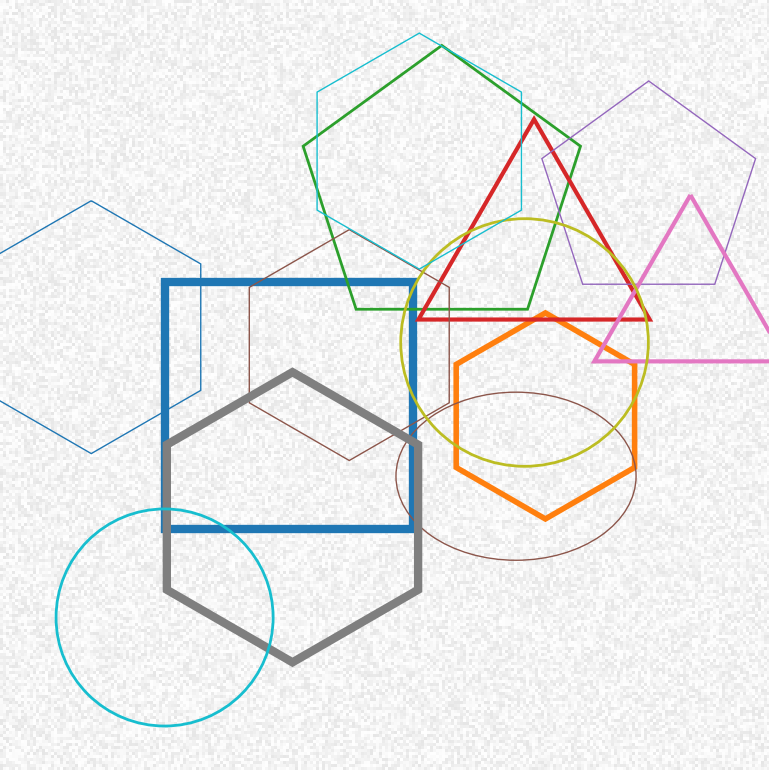[{"shape": "hexagon", "thickness": 0.5, "radius": 0.82, "center": [0.119, 0.575]}, {"shape": "square", "thickness": 3, "radius": 0.8, "center": [0.375, 0.473]}, {"shape": "hexagon", "thickness": 2, "radius": 0.67, "center": [0.708, 0.46]}, {"shape": "pentagon", "thickness": 1, "radius": 0.95, "center": [0.574, 0.752]}, {"shape": "triangle", "thickness": 1.5, "radius": 0.87, "center": [0.694, 0.672]}, {"shape": "pentagon", "thickness": 0.5, "radius": 0.73, "center": [0.842, 0.749]}, {"shape": "hexagon", "thickness": 0.5, "radius": 0.75, "center": [0.454, 0.552]}, {"shape": "oval", "thickness": 0.5, "radius": 0.78, "center": [0.67, 0.382]}, {"shape": "triangle", "thickness": 1.5, "radius": 0.72, "center": [0.897, 0.603]}, {"shape": "hexagon", "thickness": 3, "radius": 0.94, "center": [0.38, 0.328]}, {"shape": "circle", "thickness": 1, "radius": 0.8, "center": [0.681, 0.555]}, {"shape": "circle", "thickness": 1, "radius": 0.7, "center": [0.214, 0.198]}, {"shape": "hexagon", "thickness": 0.5, "radius": 0.77, "center": [0.544, 0.804]}]